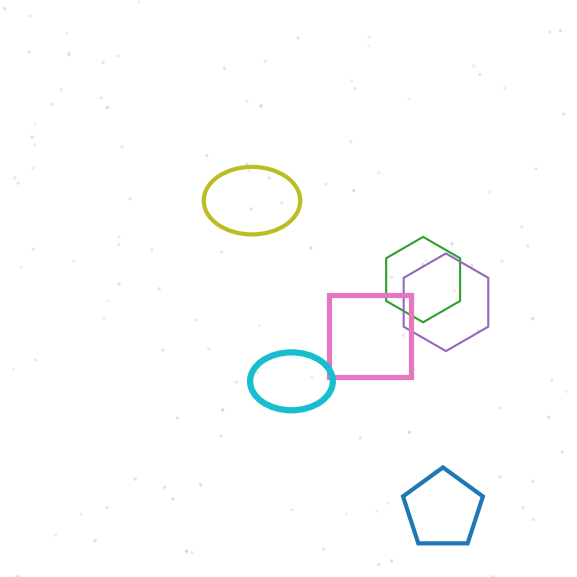[{"shape": "pentagon", "thickness": 2, "radius": 0.36, "center": [0.767, 0.117]}, {"shape": "hexagon", "thickness": 1, "radius": 0.37, "center": [0.733, 0.515]}, {"shape": "hexagon", "thickness": 1, "radius": 0.42, "center": [0.772, 0.476]}, {"shape": "square", "thickness": 2.5, "radius": 0.36, "center": [0.641, 0.417]}, {"shape": "oval", "thickness": 2, "radius": 0.42, "center": [0.436, 0.652]}, {"shape": "oval", "thickness": 3, "radius": 0.36, "center": [0.505, 0.339]}]